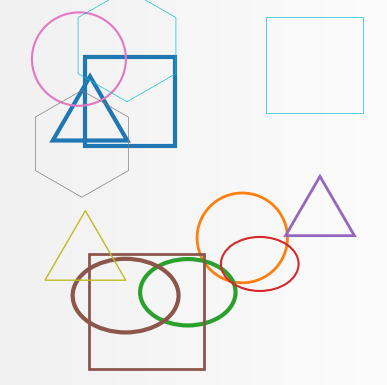[{"shape": "square", "thickness": 3, "radius": 0.58, "center": [0.335, 0.736]}, {"shape": "triangle", "thickness": 3, "radius": 0.55, "center": [0.232, 0.691]}, {"shape": "circle", "thickness": 2, "radius": 0.58, "center": [0.625, 0.382]}, {"shape": "oval", "thickness": 3, "radius": 0.62, "center": [0.485, 0.241]}, {"shape": "oval", "thickness": 1.5, "radius": 0.5, "center": [0.67, 0.314]}, {"shape": "triangle", "thickness": 2, "radius": 0.51, "center": [0.826, 0.439]}, {"shape": "square", "thickness": 2, "radius": 0.74, "center": [0.378, 0.191]}, {"shape": "oval", "thickness": 3, "radius": 0.68, "center": [0.324, 0.232]}, {"shape": "circle", "thickness": 1.5, "radius": 0.61, "center": [0.204, 0.847]}, {"shape": "hexagon", "thickness": 0.5, "radius": 0.69, "center": [0.211, 0.626]}, {"shape": "triangle", "thickness": 1, "radius": 0.6, "center": [0.22, 0.332]}, {"shape": "hexagon", "thickness": 0.5, "radius": 0.73, "center": [0.328, 0.882]}, {"shape": "square", "thickness": 0.5, "radius": 0.62, "center": [0.811, 0.831]}]